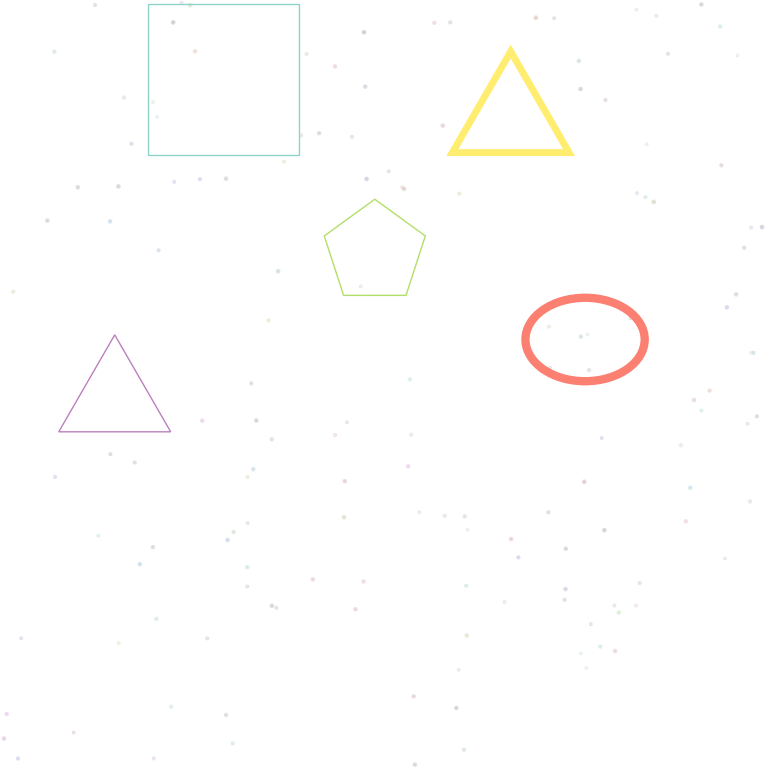[{"shape": "square", "thickness": 0.5, "radius": 0.49, "center": [0.291, 0.897]}, {"shape": "oval", "thickness": 3, "radius": 0.39, "center": [0.76, 0.559]}, {"shape": "pentagon", "thickness": 0.5, "radius": 0.34, "center": [0.487, 0.672]}, {"shape": "triangle", "thickness": 0.5, "radius": 0.42, "center": [0.149, 0.481]}, {"shape": "triangle", "thickness": 2.5, "radius": 0.44, "center": [0.663, 0.846]}]